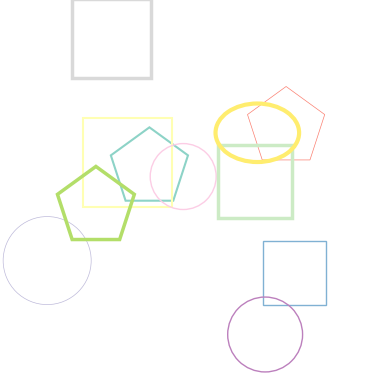[{"shape": "pentagon", "thickness": 1.5, "radius": 0.53, "center": [0.388, 0.564]}, {"shape": "square", "thickness": 1.5, "radius": 0.58, "center": [0.332, 0.577]}, {"shape": "circle", "thickness": 0.5, "radius": 0.57, "center": [0.123, 0.323]}, {"shape": "pentagon", "thickness": 0.5, "radius": 0.53, "center": [0.743, 0.67]}, {"shape": "square", "thickness": 1, "radius": 0.41, "center": [0.765, 0.29]}, {"shape": "pentagon", "thickness": 2.5, "radius": 0.52, "center": [0.249, 0.463]}, {"shape": "circle", "thickness": 1, "radius": 0.43, "center": [0.476, 0.541]}, {"shape": "square", "thickness": 2.5, "radius": 0.51, "center": [0.291, 0.9]}, {"shape": "circle", "thickness": 1, "radius": 0.49, "center": [0.689, 0.131]}, {"shape": "square", "thickness": 2.5, "radius": 0.48, "center": [0.661, 0.528]}, {"shape": "oval", "thickness": 3, "radius": 0.54, "center": [0.668, 0.655]}]